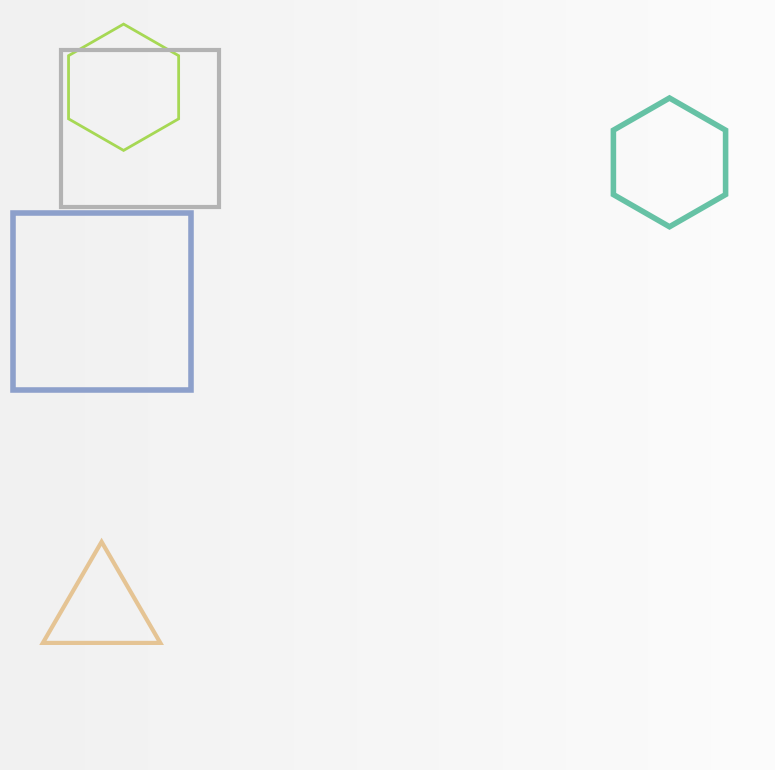[{"shape": "hexagon", "thickness": 2, "radius": 0.42, "center": [0.864, 0.789]}, {"shape": "square", "thickness": 2, "radius": 0.57, "center": [0.131, 0.609]}, {"shape": "hexagon", "thickness": 1, "radius": 0.41, "center": [0.159, 0.887]}, {"shape": "triangle", "thickness": 1.5, "radius": 0.44, "center": [0.131, 0.209]}, {"shape": "square", "thickness": 1.5, "radius": 0.51, "center": [0.181, 0.833]}]